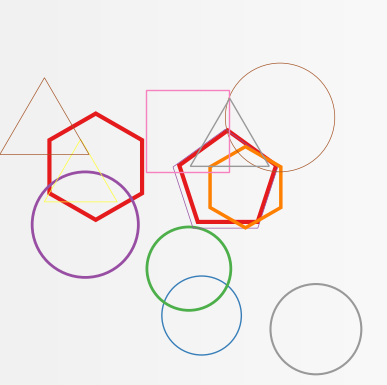[{"shape": "pentagon", "thickness": 3, "radius": 0.66, "center": [0.588, 0.53]}, {"shape": "hexagon", "thickness": 3, "radius": 0.69, "center": [0.247, 0.567]}, {"shape": "circle", "thickness": 1, "radius": 0.51, "center": [0.52, 0.181]}, {"shape": "circle", "thickness": 2, "radius": 0.54, "center": [0.487, 0.302]}, {"shape": "pentagon", "thickness": 0.5, "radius": 0.71, "center": [0.582, 0.522]}, {"shape": "circle", "thickness": 2, "radius": 0.69, "center": [0.22, 0.416]}, {"shape": "hexagon", "thickness": 2.5, "radius": 0.53, "center": [0.633, 0.514]}, {"shape": "triangle", "thickness": 0.5, "radius": 0.54, "center": [0.208, 0.53]}, {"shape": "circle", "thickness": 0.5, "radius": 0.71, "center": [0.723, 0.695]}, {"shape": "triangle", "thickness": 0.5, "radius": 0.66, "center": [0.115, 0.665]}, {"shape": "square", "thickness": 1, "radius": 0.53, "center": [0.484, 0.659]}, {"shape": "circle", "thickness": 1.5, "radius": 0.59, "center": [0.815, 0.145]}, {"shape": "triangle", "thickness": 1, "radius": 0.59, "center": [0.593, 0.627]}]